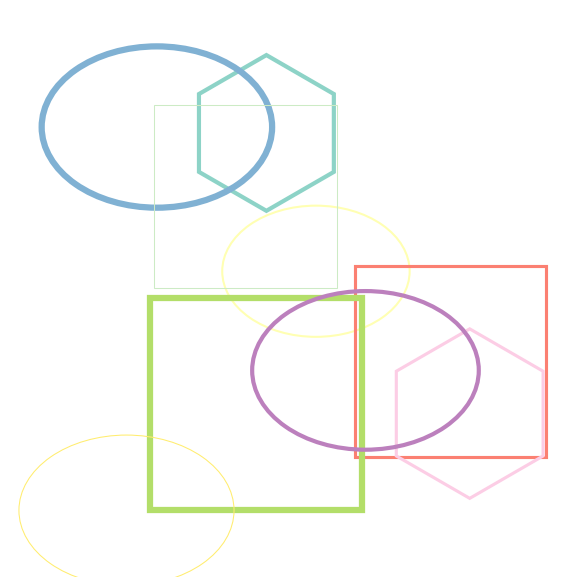[{"shape": "hexagon", "thickness": 2, "radius": 0.67, "center": [0.461, 0.769]}, {"shape": "oval", "thickness": 1, "radius": 0.81, "center": [0.547, 0.529]}, {"shape": "square", "thickness": 1.5, "radius": 0.83, "center": [0.78, 0.373]}, {"shape": "oval", "thickness": 3, "radius": 1.0, "center": [0.272, 0.779]}, {"shape": "square", "thickness": 3, "radius": 0.92, "center": [0.443, 0.299]}, {"shape": "hexagon", "thickness": 1.5, "radius": 0.73, "center": [0.813, 0.283]}, {"shape": "oval", "thickness": 2, "radius": 0.98, "center": [0.633, 0.358]}, {"shape": "square", "thickness": 0.5, "radius": 0.79, "center": [0.425, 0.658]}, {"shape": "oval", "thickness": 0.5, "radius": 0.93, "center": [0.219, 0.115]}]